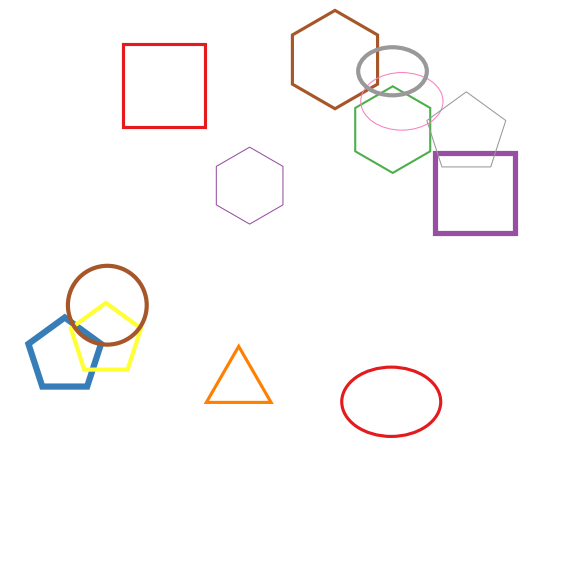[{"shape": "square", "thickness": 1.5, "radius": 0.36, "center": [0.284, 0.851]}, {"shape": "oval", "thickness": 1.5, "radius": 0.43, "center": [0.677, 0.303]}, {"shape": "pentagon", "thickness": 3, "radius": 0.33, "center": [0.112, 0.383]}, {"shape": "hexagon", "thickness": 1, "radius": 0.37, "center": [0.68, 0.775]}, {"shape": "hexagon", "thickness": 0.5, "radius": 0.33, "center": [0.432, 0.678]}, {"shape": "square", "thickness": 2.5, "radius": 0.35, "center": [0.822, 0.665]}, {"shape": "triangle", "thickness": 1.5, "radius": 0.32, "center": [0.413, 0.335]}, {"shape": "pentagon", "thickness": 2, "radius": 0.32, "center": [0.183, 0.411]}, {"shape": "hexagon", "thickness": 1.5, "radius": 0.43, "center": [0.58, 0.896]}, {"shape": "circle", "thickness": 2, "radius": 0.34, "center": [0.186, 0.471]}, {"shape": "oval", "thickness": 0.5, "radius": 0.36, "center": [0.696, 0.824]}, {"shape": "oval", "thickness": 2, "radius": 0.3, "center": [0.68, 0.876]}, {"shape": "pentagon", "thickness": 0.5, "radius": 0.36, "center": [0.807, 0.768]}]